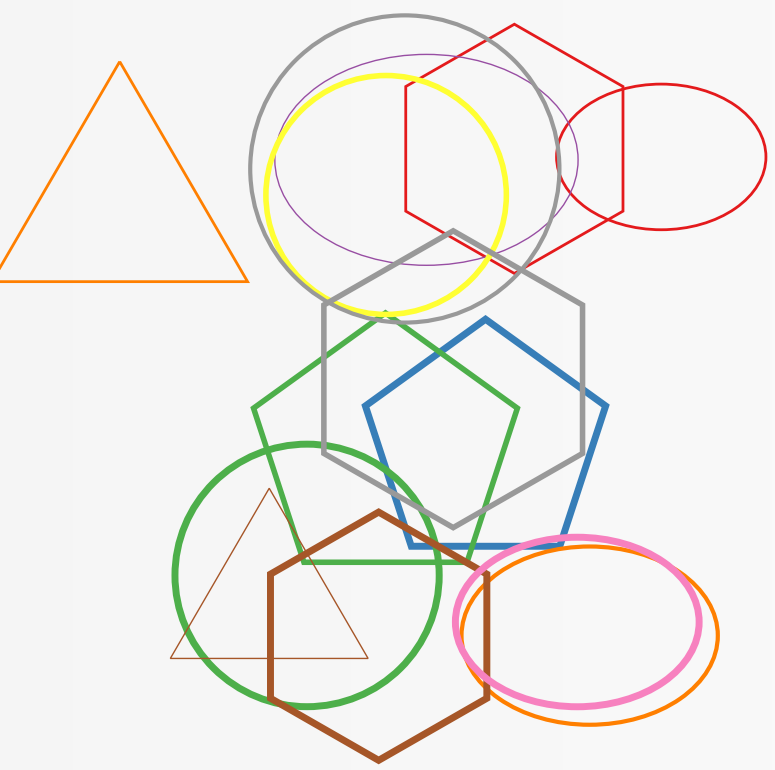[{"shape": "hexagon", "thickness": 1, "radius": 0.81, "center": [0.664, 0.807]}, {"shape": "oval", "thickness": 1, "radius": 0.68, "center": [0.853, 0.796]}, {"shape": "pentagon", "thickness": 2.5, "radius": 0.81, "center": [0.626, 0.422]}, {"shape": "circle", "thickness": 2.5, "radius": 0.85, "center": [0.396, 0.253]}, {"shape": "pentagon", "thickness": 2, "radius": 0.89, "center": [0.497, 0.415]}, {"shape": "oval", "thickness": 0.5, "radius": 0.98, "center": [0.55, 0.792]}, {"shape": "triangle", "thickness": 1, "radius": 0.95, "center": [0.154, 0.729]}, {"shape": "oval", "thickness": 1.5, "radius": 0.83, "center": [0.761, 0.175]}, {"shape": "circle", "thickness": 2, "radius": 0.78, "center": [0.498, 0.747]}, {"shape": "triangle", "thickness": 0.5, "radius": 0.74, "center": [0.347, 0.219]}, {"shape": "hexagon", "thickness": 2.5, "radius": 0.81, "center": [0.489, 0.174]}, {"shape": "oval", "thickness": 2.5, "radius": 0.79, "center": [0.745, 0.192]}, {"shape": "hexagon", "thickness": 2, "radius": 0.96, "center": [0.585, 0.507]}, {"shape": "circle", "thickness": 1.5, "radius": 1.0, "center": [0.522, 0.781]}]